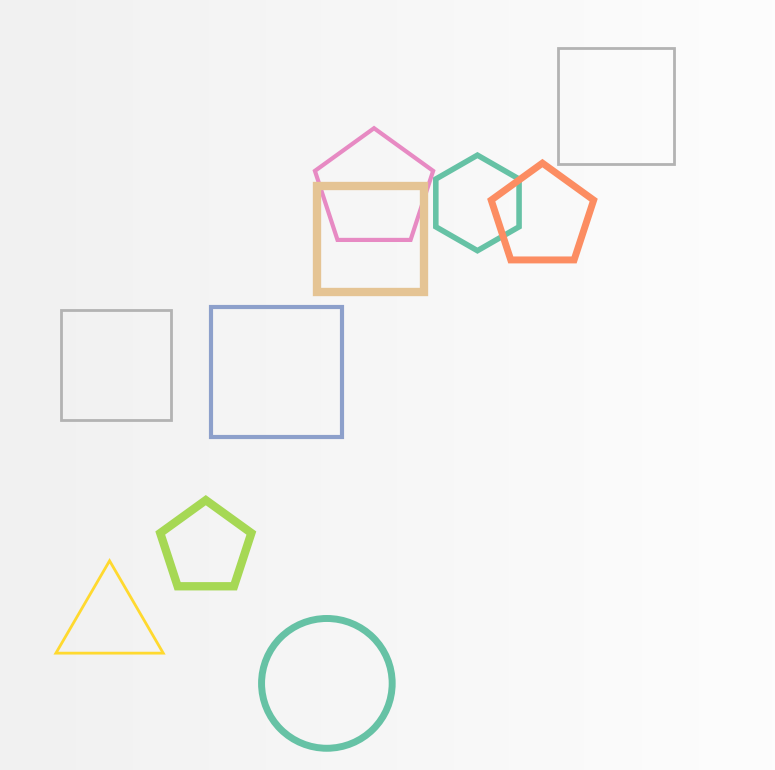[{"shape": "circle", "thickness": 2.5, "radius": 0.42, "center": [0.422, 0.112]}, {"shape": "hexagon", "thickness": 2, "radius": 0.31, "center": [0.616, 0.736]}, {"shape": "pentagon", "thickness": 2.5, "radius": 0.35, "center": [0.7, 0.719]}, {"shape": "square", "thickness": 1.5, "radius": 0.42, "center": [0.357, 0.517]}, {"shape": "pentagon", "thickness": 1.5, "radius": 0.4, "center": [0.483, 0.753]}, {"shape": "pentagon", "thickness": 3, "radius": 0.31, "center": [0.266, 0.289]}, {"shape": "triangle", "thickness": 1, "radius": 0.4, "center": [0.141, 0.192]}, {"shape": "square", "thickness": 3, "radius": 0.34, "center": [0.478, 0.69]}, {"shape": "square", "thickness": 1, "radius": 0.36, "center": [0.15, 0.526]}, {"shape": "square", "thickness": 1, "radius": 0.37, "center": [0.795, 0.862]}]